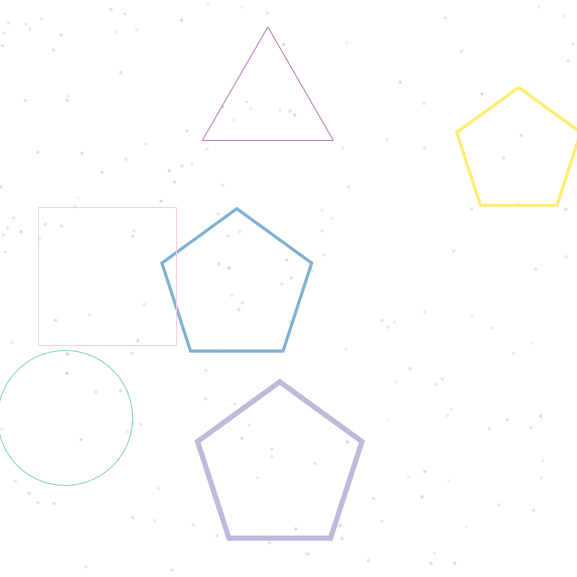[{"shape": "circle", "thickness": 0.5, "radius": 0.58, "center": [0.113, 0.275]}, {"shape": "pentagon", "thickness": 2.5, "radius": 0.75, "center": [0.484, 0.188]}, {"shape": "pentagon", "thickness": 1.5, "radius": 0.68, "center": [0.41, 0.501]}, {"shape": "square", "thickness": 0.5, "radius": 0.6, "center": [0.185, 0.521]}, {"shape": "triangle", "thickness": 0.5, "radius": 0.66, "center": [0.464, 0.821]}, {"shape": "pentagon", "thickness": 1.5, "radius": 0.56, "center": [0.898, 0.735]}]